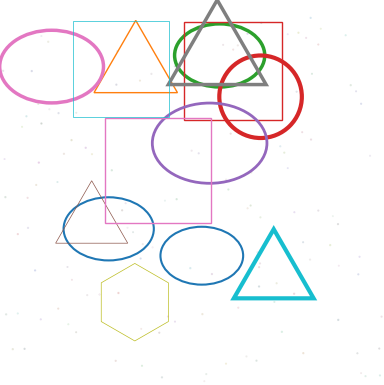[{"shape": "oval", "thickness": 1.5, "radius": 0.59, "center": [0.282, 0.406]}, {"shape": "oval", "thickness": 1.5, "radius": 0.54, "center": [0.524, 0.336]}, {"shape": "triangle", "thickness": 1, "radius": 0.63, "center": [0.353, 0.822]}, {"shape": "oval", "thickness": 2.5, "radius": 0.59, "center": [0.571, 0.856]}, {"shape": "circle", "thickness": 3, "radius": 0.54, "center": [0.677, 0.749]}, {"shape": "square", "thickness": 1, "radius": 0.64, "center": [0.605, 0.815]}, {"shape": "oval", "thickness": 2, "radius": 0.74, "center": [0.544, 0.628]}, {"shape": "triangle", "thickness": 0.5, "radius": 0.54, "center": [0.238, 0.422]}, {"shape": "oval", "thickness": 2.5, "radius": 0.67, "center": [0.134, 0.827]}, {"shape": "square", "thickness": 1, "radius": 0.68, "center": [0.411, 0.558]}, {"shape": "triangle", "thickness": 2.5, "radius": 0.73, "center": [0.564, 0.854]}, {"shape": "hexagon", "thickness": 0.5, "radius": 0.5, "center": [0.35, 0.215]}, {"shape": "triangle", "thickness": 3, "radius": 0.6, "center": [0.711, 0.285]}, {"shape": "square", "thickness": 0.5, "radius": 0.62, "center": [0.314, 0.82]}]